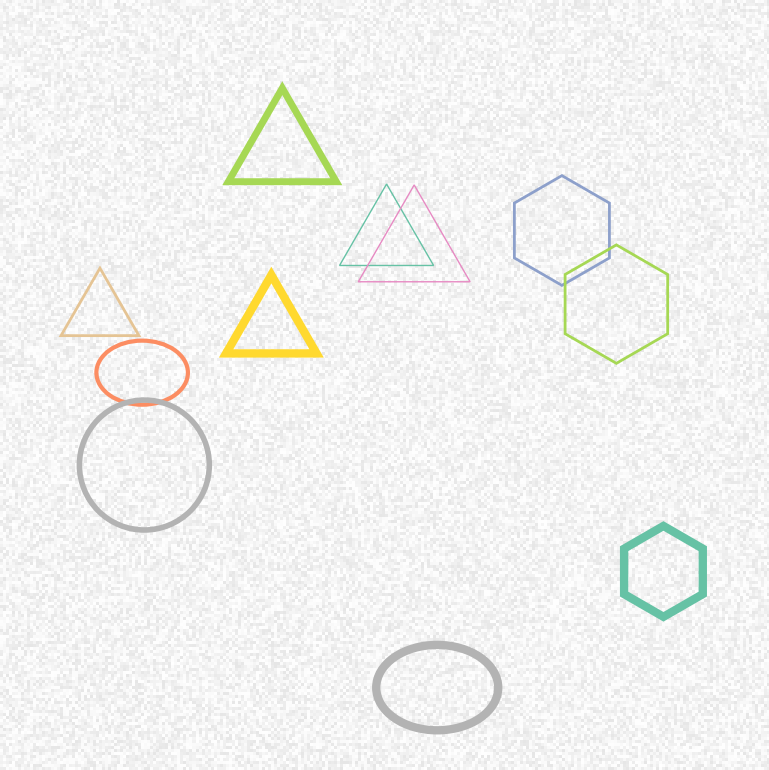[{"shape": "triangle", "thickness": 0.5, "radius": 0.35, "center": [0.502, 0.69]}, {"shape": "hexagon", "thickness": 3, "radius": 0.29, "center": [0.862, 0.258]}, {"shape": "oval", "thickness": 1.5, "radius": 0.3, "center": [0.185, 0.516]}, {"shape": "hexagon", "thickness": 1, "radius": 0.36, "center": [0.73, 0.701]}, {"shape": "triangle", "thickness": 0.5, "radius": 0.42, "center": [0.538, 0.676]}, {"shape": "hexagon", "thickness": 1, "radius": 0.38, "center": [0.801, 0.605]}, {"shape": "triangle", "thickness": 2.5, "radius": 0.4, "center": [0.367, 0.804]}, {"shape": "triangle", "thickness": 3, "radius": 0.34, "center": [0.352, 0.575]}, {"shape": "triangle", "thickness": 1, "radius": 0.29, "center": [0.13, 0.593]}, {"shape": "circle", "thickness": 2, "radius": 0.42, "center": [0.187, 0.396]}, {"shape": "oval", "thickness": 3, "radius": 0.4, "center": [0.568, 0.107]}]